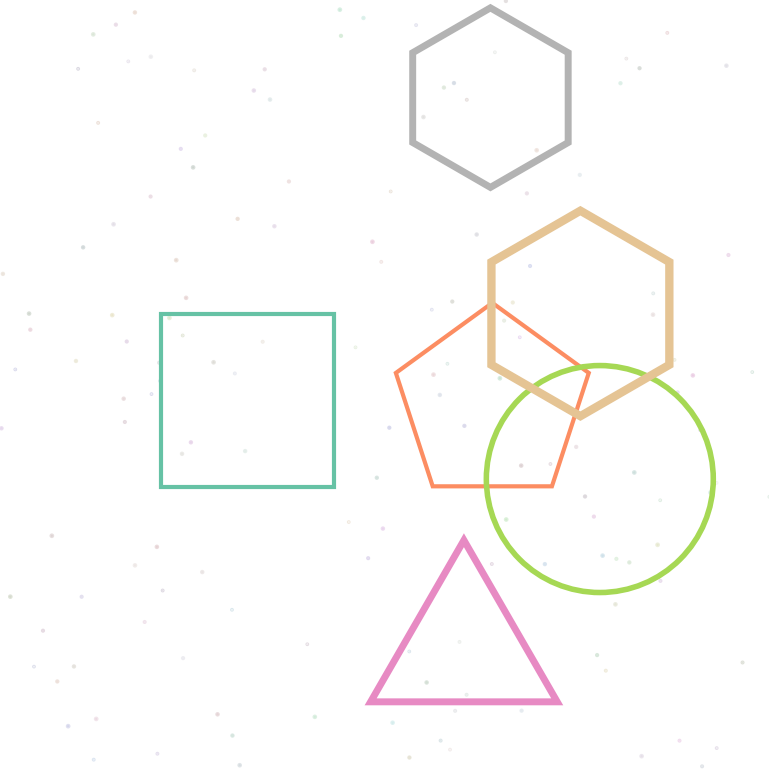[{"shape": "square", "thickness": 1.5, "radius": 0.56, "center": [0.321, 0.48]}, {"shape": "pentagon", "thickness": 1.5, "radius": 0.66, "center": [0.639, 0.475]}, {"shape": "triangle", "thickness": 2.5, "radius": 0.7, "center": [0.602, 0.158]}, {"shape": "circle", "thickness": 2, "radius": 0.74, "center": [0.779, 0.378]}, {"shape": "hexagon", "thickness": 3, "radius": 0.67, "center": [0.754, 0.593]}, {"shape": "hexagon", "thickness": 2.5, "radius": 0.58, "center": [0.637, 0.873]}]